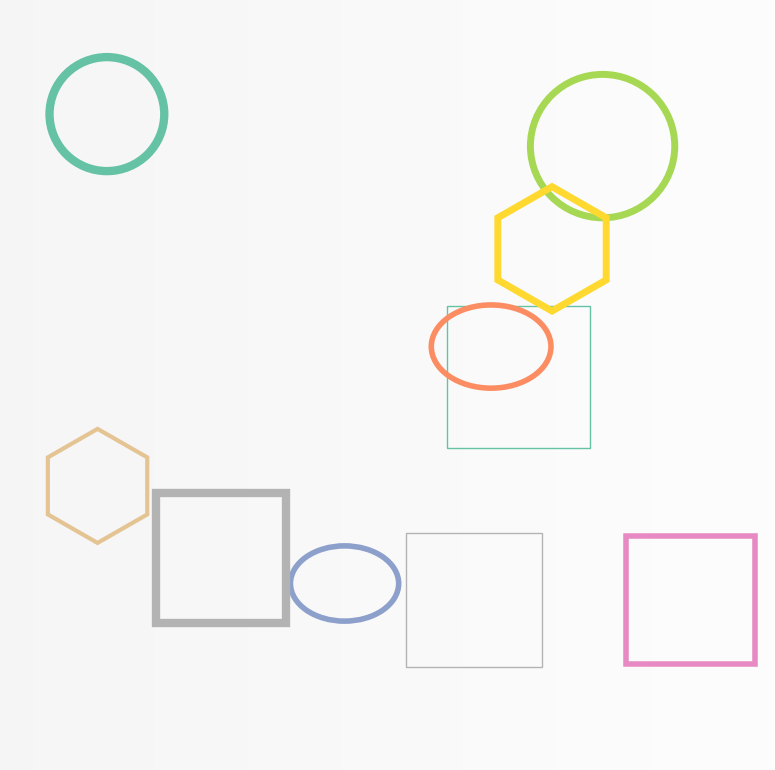[{"shape": "square", "thickness": 0.5, "radius": 0.46, "center": [0.669, 0.51]}, {"shape": "circle", "thickness": 3, "radius": 0.37, "center": [0.138, 0.852]}, {"shape": "oval", "thickness": 2, "radius": 0.39, "center": [0.634, 0.55]}, {"shape": "oval", "thickness": 2, "radius": 0.35, "center": [0.445, 0.242]}, {"shape": "square", "thickness": 2, "radius": 0.42, "center": [0.891, 0.221]}, {"shape": "circle", "thickness": 2.5, "radius": 0.47, "center": [0.778, 0.81]}, {"shape": "hexagon", "thickness": 2.5, "radius": 0.4, "center": [0.712, 0.677]}, {"shape": "hexagon", "thickness": 1.5, "radius": 0.37, "center": [0.126, 0.369]}, {"shape": "square", "thickness": 3, "radius": 0.42, "center": [0.285, 0.275]}, {"shape": "square", "thickness": 0.5, "radius": 0.44, "center": [0.612, 0.221]}]